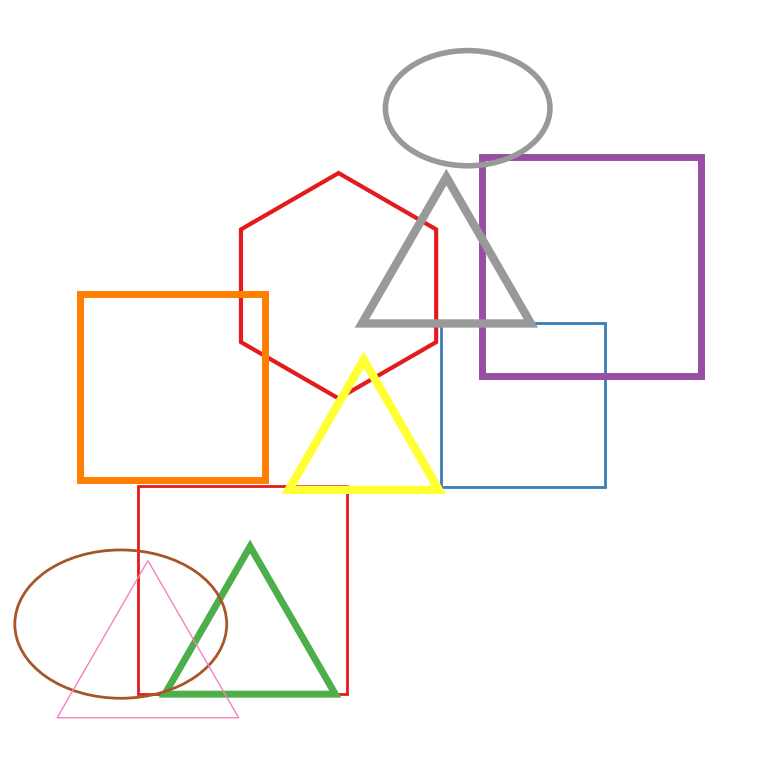[{"shape": "square", "thickness": 1, "radius": 0.68, "center": [0.315, 0.234]}, {"shape": "hexagon", "thickness": 1.5, "radius": 0.73, "center": [0.44, 0.629]}, {"shape": "square", "thickness": 1, "radius": 0.53, "center": [0.679, 0.474]}, {"shape": "triangle", "thickness": 2.5, "radius": 0.64, "center": [0.325, 0.162]}, {"shape": "square", "thickness": 2.5, "radius": 0.71, "center": [0.768, 0.654]}, {"shape": "square", "thickness": 2.5, "radius": 0.6, "center": [0.224, 0.497]}, {"shape": "triangle", "thickness": 3, "radius": 0.56, "center": [0.472, 0.42]}, {"shape": "oval", "thickness": 1, "radius": 0.69, "center": [0.157, 0.189]}, {"shape": "triangle", "thickness": 0.5, "radius": 0.68, "center": [0.192, 0.136]}, {"shape": "oval", "thickness": 2, "radius": 0.53, "center": [0.607, 0.86]}, {"shape": "triangle", "thickness": 3, "radius": 0.63, "center": [0.58, 0.643]}]